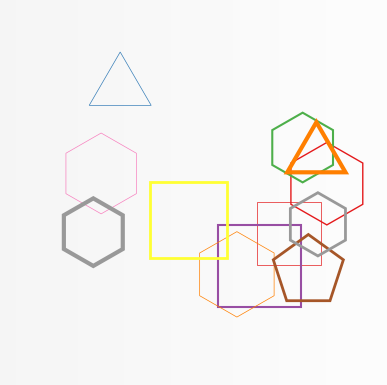[{"shape": "hexagon", "thickness": 1, "radius": 0.54, "center": [0.843, 0.523]}, {"shape": "square", "thickness": 0.5, "radius": 0.41, "center": [0.746, 0.393]}, {"shape": "triangle", "thickness": 0.5, "radius": 0.46, "center": [0.31, 0.773]}, {"shape": "hexagon", "thickness": 1.5, "radius": 0.45, "center": [0.781, 0.617]}, {"shape": "square", "thickness": 1.5, "radius": 0.53, "center": [0.67, 0.309]}, {"shape": "triangle", "thickness": 3, "radius": 0.43, "center": [0.816, 0.596]}, {"shape": "hexagon", "thickness": 0.5, "radius": 0.55, "center": [0.611, 0.287]}, {"shape": "square", "thickness": 2, "radius": 0.5, "center": [0.487, 0.428]}, {"shape": "pentagon", "thickness": 2, "radius": 0.48, "center": [0.796, 0.296]}, {"shape": "hexagon", "thickness": 0.5, "radius": 0.52, "center": [0.261, 0.549]}, {"shape": "hexagon", "thickness": 2, "radius": 0.41, "center": [0.82, 0.417]}, {"shape": "hexagon", "thickness": 3, "radius": 0.44, "center": [0.241, 0.397]}]